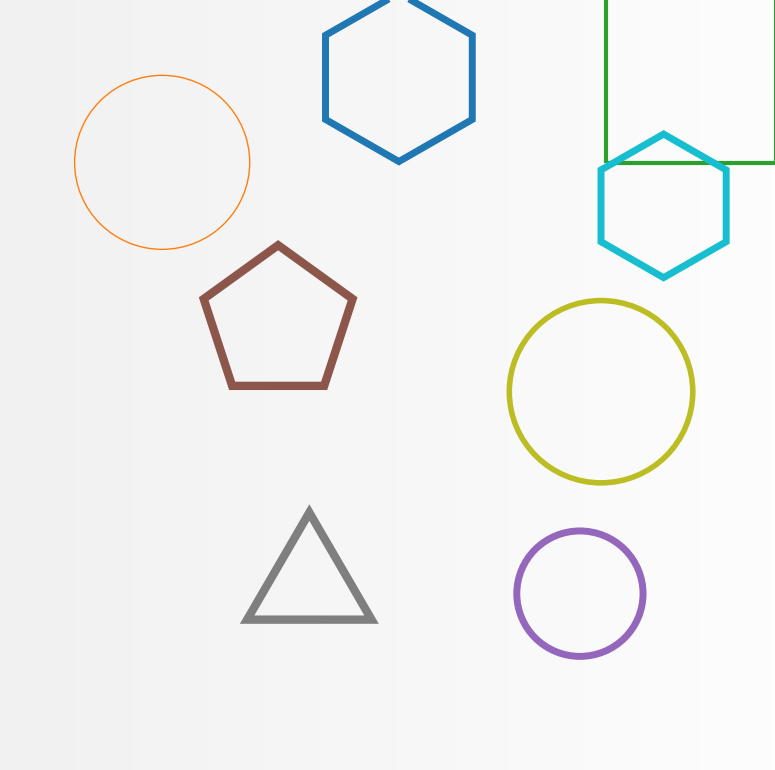[{"shape": "hexagon", "thickness": 2.5, "radius": 0.55, "center": [0.515, 0.9]}, {"shape": "circle", "thickness": 0.5, "radius": 0.56, "center": [0.209, 0.789]}, {"shape": "square", "thickness": 1.5, "radius": 0.55, "center": [0.891, 0.899]}, {"shape": "circle", "thickness": 2.5, "radius": 0.41, "center": [0.748, 0.229]}, {"shape": "pentagon", "thickness": 3, "radius": 0.5, "center": [0.359, 0.581]}, {"shape": "triangle", "thickness": 3, "radius": 0.46, "center": [0.399, 0.242]}, {"shape": "circle", "thickness": 2, "radius": 0.59, "center": [0.776, 0.491]}, {"shape": "hexagon", "thickness": 2.5, "radius": 0.47, "center": [0.856, 0.733]}]